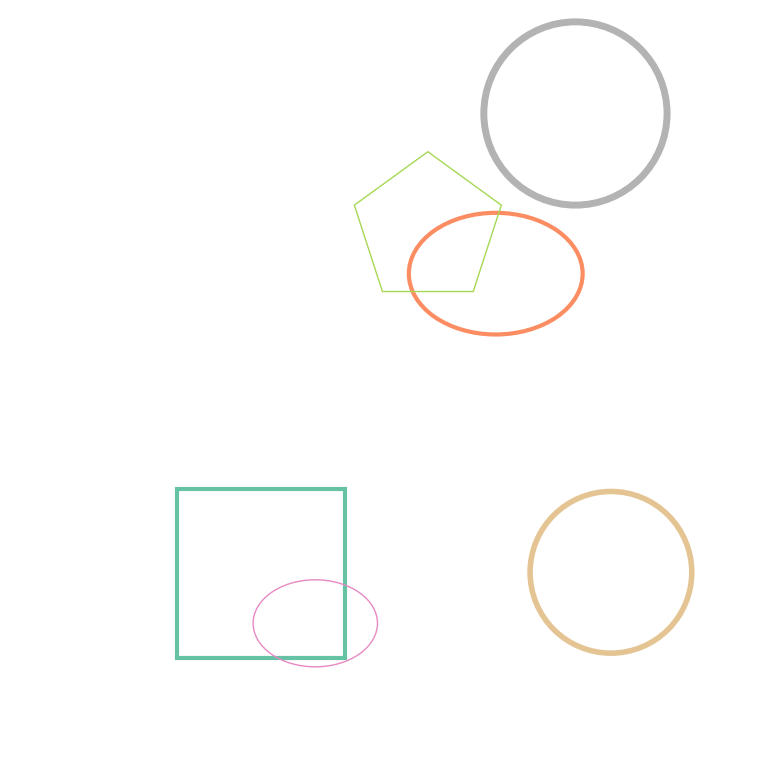[{"shape": "square", "thickness": 1.5, "radius": 0.55, "center": [0.339, 0.255]}, {"shape": "oval", "thickness": 1.5, "radius": 0.56, "center": [0.644, 0.645]}, {"shape": "oval", "thickness": 0.5, "radius": 0.4, "center": [0.409, 0.191]}, {"shape": "pentagon", "thickness": 0.5, "radius": 0.5, "center": [0.556, 0.703]}, {"shape": "circle", "thickness": 2, "radius": 0.52, "center": [0.793, 0.257]}, {"shape": "circle", "thickness": 2.5, "radius": 0.59, "center": [0.747, 0.853]}]